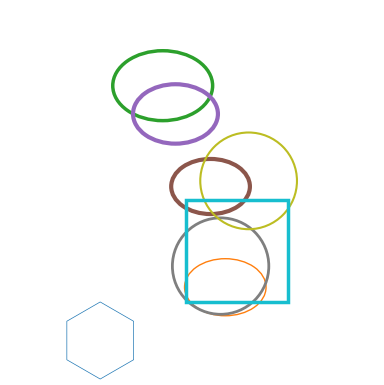[{"shape": "hexagon", "thickness": 0.5, "radius": 0.5, "center": [0.26, 0.116]}, {"shape": "oval", "thickness": 1, "radius": 0.53, "center": [0.585, 0.254]}, {"shape": "oval", "thickness": 2.5, "radius": 0.65, "center": [0.423, 0.777]}, {"shape": "oval", "thickness": 3, "radius": 0.55, "center": [0.456, 0.704]}, {"shape": "oval", "thickness": 3, "radius": 0.51, "center": [0.547, 0.516]}, {"shape": "circle", "thickness": 2, "radius": 0.63, "center": [0.573, 0.309]}, {"shape": "circle", "thickness": 1.5, "radius": 0.63, "center": [0.646, 0.53]}, {"shape": "square", "thickness": 2.5, "radius": 0.66, "center": [0.617, 0.348]}]